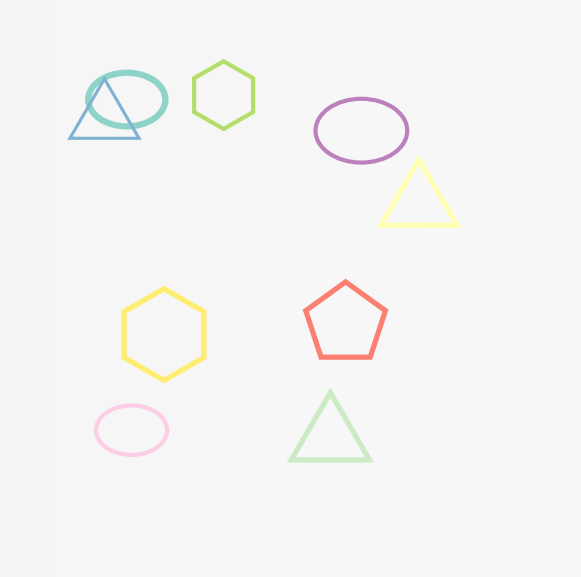[{"shape": "oval", "thickness": 3, "radius": 0.33, "center": [0.218, 0.827]}, {"shape": "triangle", "thickness": 2.5, "radius": 0.38, "center": [0.721, 0.647]}, {"shape": "pentagon", "thickness": 2.5, "radius": 0.36, "center": [0.595, 0.439]}, {"shape": "triangle", "thickness": 1.5, "radius": 0.34, "center": [0.18, 0.794]}, {"shape": "hexagon", "thickness": 2, "radius": 0.29, "center": [0.385, 0.834]}, {"shape": "oval", "thickness": 2, "radius": 0.31, "center": [0.226, 0.254]}, {"shape": "oval", "thickness": 2, "radius": 0.39, "center": [0.622, 0.773]}, {"shape": "triangle", "thickness": 2.5, "radius": 0.39, "center": [0.568, 0.242]}, {"shape": "hexagon", "thickness": 2.5, "radius": 0.4, "center": [0.282, 0.42]}]